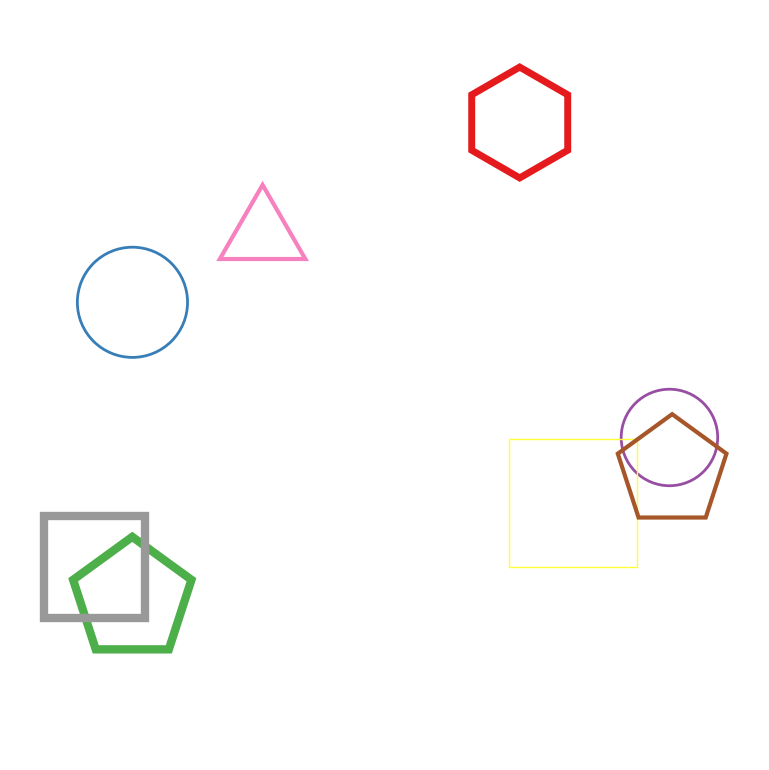[{"shape": "hexagon", "thickness": 2.5, "radius": 0.36, "center": [0.675, 0.841]}, {"shape": "circle", "thickness": 1, "radius": 0.36, "center": [0.172, 0.607]}, {"shape": "pentagon", "thickness": 3, "radius": 0.4, "center": [0.172, 0.222]}, {"shape": "circle", "thickness": 1, "radius": 0.31, "center": [0.869, 0.432]}, {"shape": "square", "thickness": 0.5, "radius": 0.41, "center": [0.744, 0.347]}, {"shape": "pentagon", "thickness": 1.5, "radius": 0.37, "center": [0.873, 0.388]}, {"shape": "triangle", "thickness": 1.5, "radius": 0.32, "center": [0.341, 0.696]}, {"shape": "square", "thickness": 3, "radius": 0.33, "center": [0.123, 0.264]}]